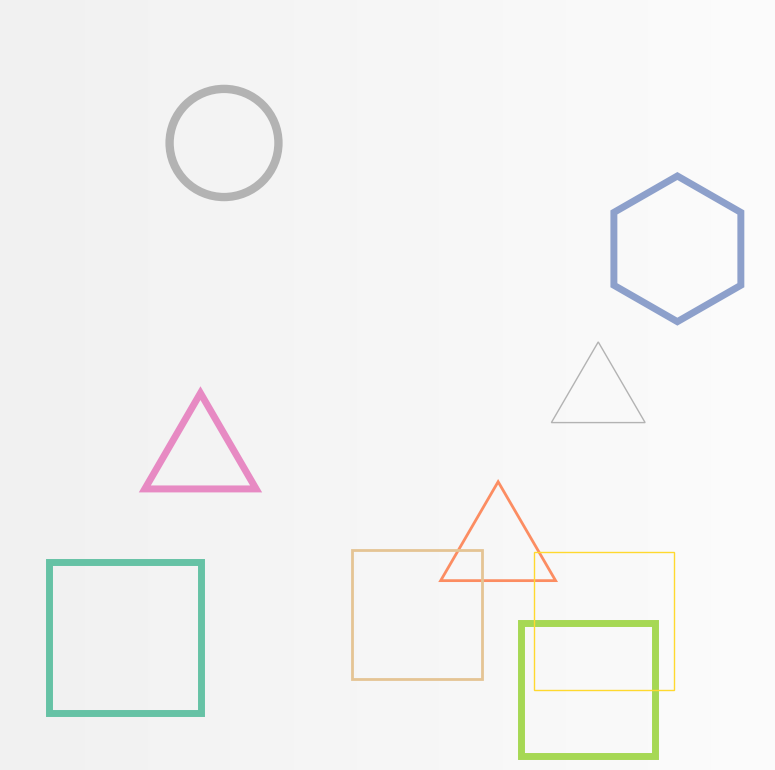[{"shape": "square", "thickness": 2.5, "radius": 0.49, "center": [0.161, 0.172]}, {"shape": "triangle", "thickness": 1, "radius": 0.43, "center": [0.643, 0.289]}, {"shape": "hexagon", "thickness": 2.5, "radius": 0.47, "center": [0.874, 0.677]}, {"shape": "triangle", "thickness": 2.5, "radius": 0.41, "center": [0.259, 0.406]}, {"shape": "square", "thickness": 2.5, "radius": 0.43, "center": [0.759, 0.105]}, {"shape": "square", "thickness": 0.5, "radius": 0.45, "center": [0.779, 0.193]}, {"shape": "square", "thickness": 1, "radius": 0.42, "center": [0.538, 0.202]}, {"shape": "circle", "thickness": 3, "radius": 0.35, "center": [0.289, 0.814]}, {"shape": "triangle", "thickness": 0.5, "radius": 0.35, "center": [0.772, 0.486]}]